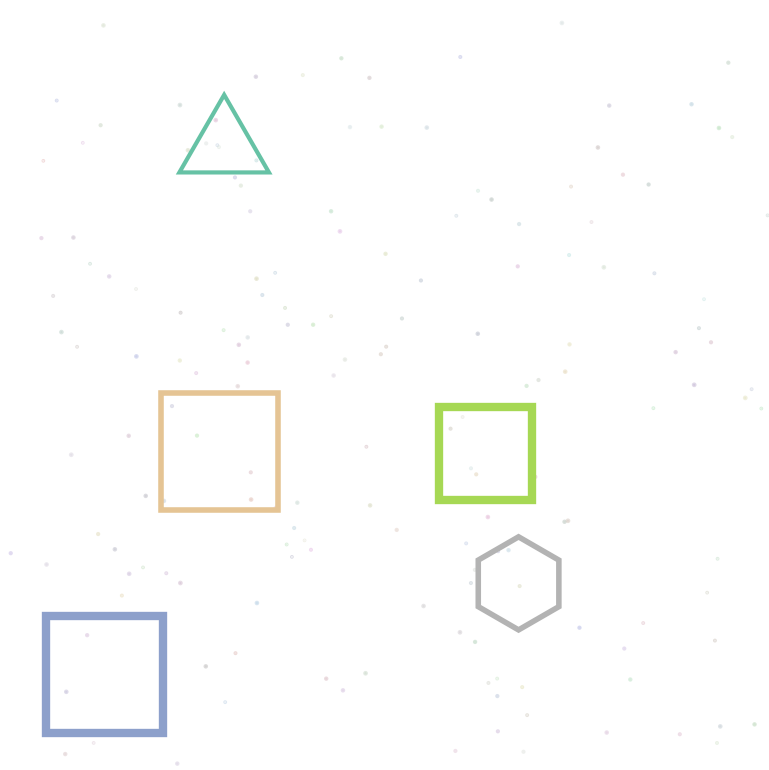[{"shape": "triangle", "thickness": 1.5, "radius": 0.34, "center": [0.291, 0.81]}, {"shape": "square", "thickness": 3, "radius": 0.38, "center": [0.136, 0.124]}, {"shape": "square", "thickness": 3, "radius": 0.3, "center": [0.631, 0.411]}, {"shape": "square", "thickness": 2, "radius": 0.38, "center": [0.285, 0.414]}, {"shape": "hexagon", "thickness": 2, "radius": 0.3, "center": [0.673, 0.242]}]